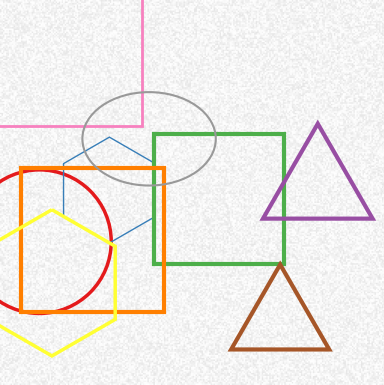[{"shape": "circle", "thickness": 2.5, "radius": 0.93, "center": [0.102, 0.372]}, {"shape": "hexagon", "thickness": 1, "radius": 0.69, "center": [0.284, 0.506]}, {"shape": "square", "thickness": 3, "radius": 0.84, "center": [0.569, 0.482]}, {"shape": "triangle", "thickness": 3, "radius": 0.82, "center": [0.825, 0.514]}, {"shape": "square", "thickness": 3, "radius": 0.93, "center": [0.241, 0.377]}, {"shape": "hexagon", "thickness": 2.5, "radius": 0.95, "center": [0.135, 0.265]}, {"shape": "triangle", "thickness": 3, "radius": 0.74, "center": [0.728, 0.166]}, {"shape": "square", "thickness": 2, "radius": 0.98, "center": [0.173, 0.868]}, {"shape": "oval", "thickness": 1.5, "radius": 0.87, "center": [0.387, 0.639]}]